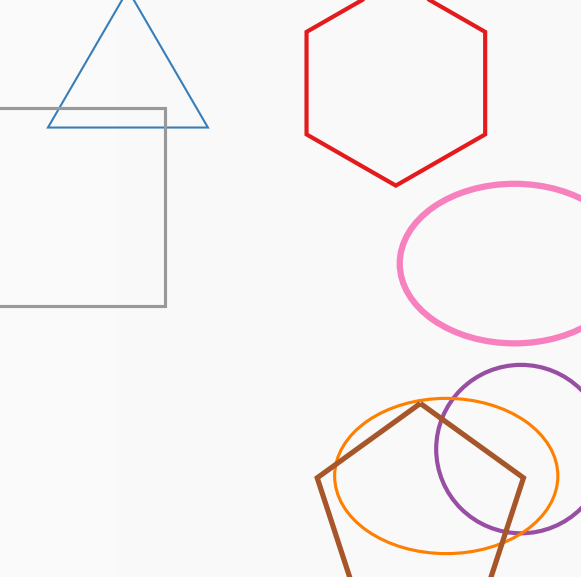[{"shape": "hexagon", "thickness": 2, "radius": 0.89, "center": [0.681, 0.855]}, {"shape": "triangle", "thickness": 1, "radius": 0.79, "center": [0.22, 0.858]}, {"shape": "circle", "thickness": 2, "radius": 0.73, "center": [0.896, 0.221]}, {"shape": "oval", "thickness": 1.5, "radius": 0.96, "center": [0.768, 0.175]}, {"shape": "pentagon", "thickness": 2.5, "radius": 0.93, "center": [0.723, 0.114]}, {"shape": "oval", "thickness": 3, "radius": 0.99, "center": [0.885, 0.543]}, {"shape": "square", "thickness": 1.5, "radius": 0.86, "center": [0.112, 0.641]}]